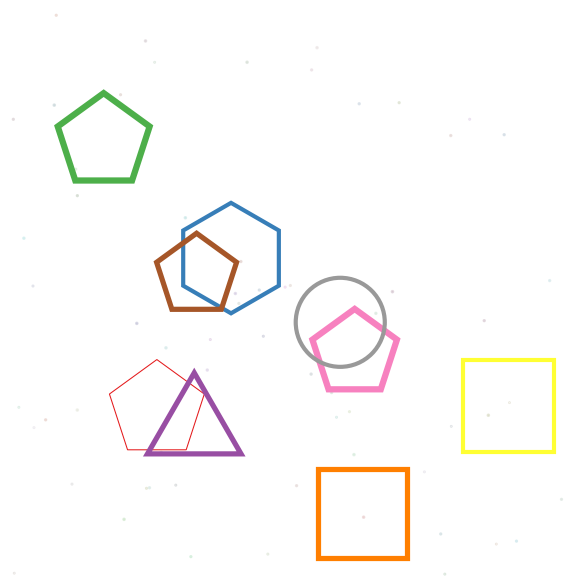[{"shape": "pentagon", "thickness": 0.5, "radius": 0.43, "center": [0.272, 0.29]}, {"shape": "hexagon", "thickness": 2, "radius": 0.48, "center": [0.4, 0.552]}, {"shape": "pentagon", "thickness": 3, "radius": 0.42, "center": [0.18, 0.754]}, {"shape": "triangle", "thickness": 2.5, "radius": 0.47, "center": [0.336, 0.26]}, {"shape": "square", "thickness": 2.5, "radius": 0.39, "center": [0.627, 0.11]}, {"shape": "square", "thickness": 2, "radius": 0.4, "center": [0.881, 0.296]}, {"shape": "pentagon", "thickness": 2.5, "radius": 0.36, "center": [0.34, 0.522]}, {"shape": "pentagon", "thickness": 3, "radius": 0.38, "center": [0.614, 0.387]}, {"shape": "circle", "thickness": 2, "radius": 0.39, "center": [0.589, 0.441]}]